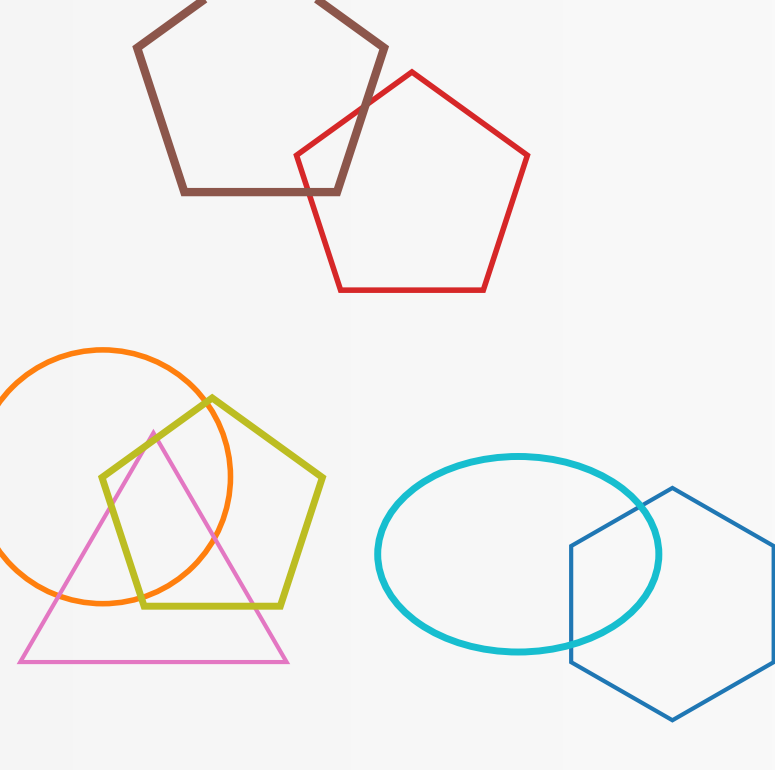[{"shape": "hexagon", "thickness": 1.5, "radius": 0.75, "center": [0.868, 0.215]}, {"shape": "circle", "thickness": 2, "radius": 0.82, "center": [0.133, 0.381]}, {"shape": "pentagon", "thickness": 2, "radius": 0.78, "center": [0.532, 0.75]}, {"shape": "pentagon", "thickness": 3, "radius": 0.84, "center": [0.336, 0.886]}, {"shape": "triangle", "thickness": 1.5, "radius": 0.99, "center": [0.198, 0.239]}, {"shape": "pentagon", "thickness": 2.5, "radius": 0.75, "center": [0.274, 0.334]}, {"shape": "oval", "thickness": 2.5, "radius": 0.91, "center": [0.669, 0.28]}]